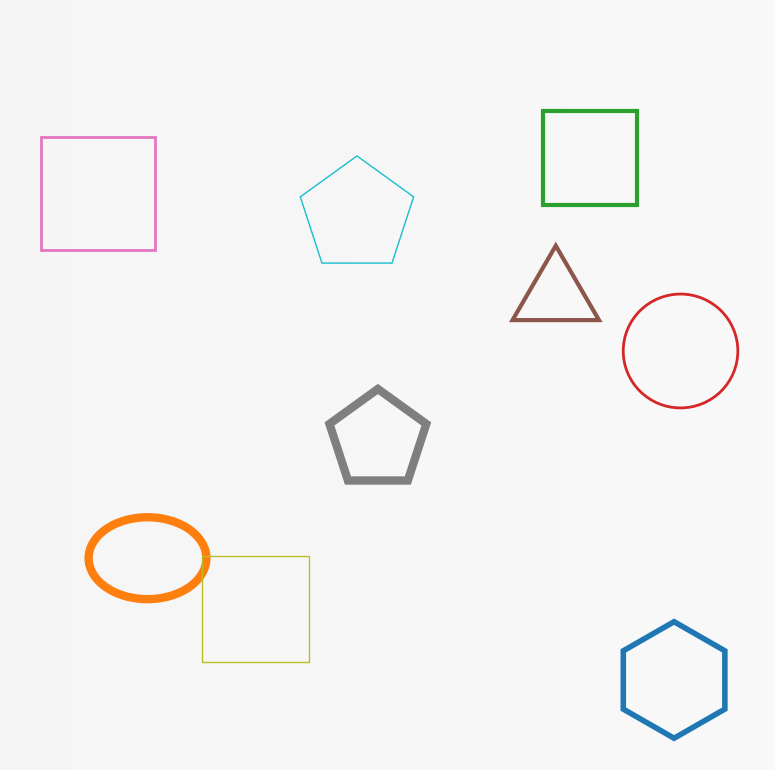[{"shape": "hexagon", "thickness": 2, "radius": 0.38, "center": [0.87, 0.117]}, {"shape": "oval", "thickness": 3, "radius": 0.38, "center": [0.19, 0.275]}, {"shape": "square", "thickness": 1.5, "radius": 0.3, "center": [0.761, 0.795]}, {"shape": "circle", "thickness": 1, "radius": 0.37, "center": [0.878, 0.544]}, {"shape": "triangle", "thickness": 1.5, "radius": 0.32, "center": [0.717, 0.616]}, {"shape": "square", "thickness": 1, "radius": 0.37, "center": [0.126, 0.749]}, {"shape": "pentagon", "thickness": 3, "radius": 0.33, "center": [0.488, 0.429]}, {"shape": "square", "thickness": 0.5, "radius": 0.34, "center": [0.33, 0.209]}, {"shape": "pentagon", "thickness": 0.5, "radius": 0.38, "center": [0.461, 0.721]}]